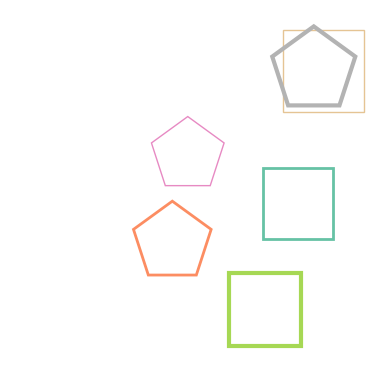[{"shape": "square", "thickness": 2, "radius": 0.46, "center": [0.775, 0.472]}, {"shape": "pentagon", "thickness": 2, "radius": 0.53, "center": [0.448, 0.371]}, {"shape": "pentagon", "thickness": 1, "radius": 0.5, "center": [0.488, 0.598]}, {"shape": "square", "thickness": 3, "radius": 0.47, "center": [0.689, 0.195]}, {"shape": "square", "thickness": 1, "radius": 0.53, "center": [0.841, 0.816]}, {"shape": "pentagon", "thickness": 3, "radius": 0.57, "center": [0.815, 0.818]}]